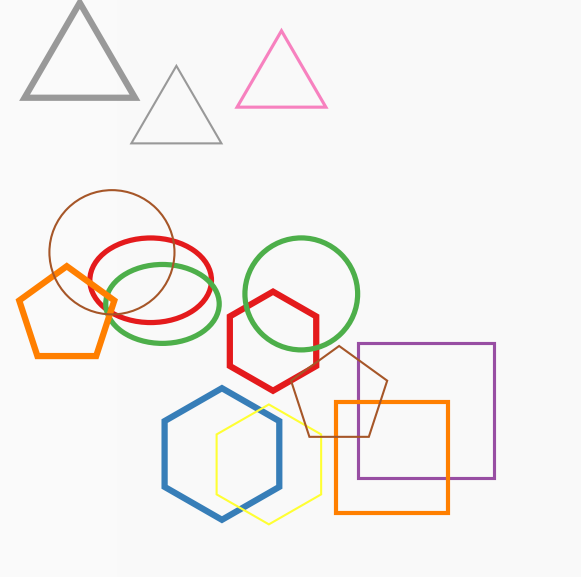[{"shape": "oval", "thickness": 2.5, "radius": 0.52, "center": [0.259, 0.514]}, {"shape": "hexagon", "thickness": 3, "radius": 0.43, "center": [0.47, 0.408]}, {"shape": "hexagon", "thickness": 3, "radius": 0.57, "center": [0.382, 0.213]}, {"shape": "circle", "thickness": 2.5, "radius": 0.48, "center": [0.518, 0.49]}, {"shape": "oval", "thickness": 2.5, "radius": 0.49, "center": [0.28, 0.473]}, {"shape": "square", "thickness": 1.5, "radius": 0.58, "center": [0.733, 0.288]}, {"shape": "square", "thickness": 2, "radius": 0.48, "center": [0.674, 0.208]}, {"shape": "pentagon", "thickness": 3, "radius": 0.43, "center": [0.115, 0.452]}, {"shape": "hexagon", "thickness": 1, "radius": 0.52, "center": [0.463, 0.195]}, {"shape": "circle", "thickness": 1, "radius": 0.54, "center": [0.193, 0.562]}, {"shape": "pentagon", "thickness": 1, "radius": 0.43, "center": [0.583, 0.313]}, {"shape": "triangle", "thickness": 1.5, "radius": 0.44, "center": [0.484, 0.858]}, {"shape": "triangle", "thickness": 3, "radius": 0.55, "center": [0.137, 0.885]}, {"shape": "triangle", "thickness": 1, "radius": 0.45, "center": [0.303, 0.796]}]